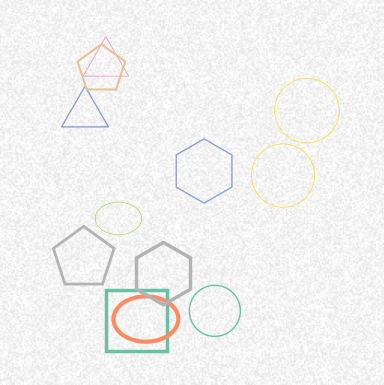[{"shape": "square", "thickness": 2.5, "radius": 0.39, "center": [0.355, 0.168]}, {"shape": "circle", "thickness": 1, "radius": 0.33, "center": [0.558, 0.193]}, {"shape": "oval", "thickness": 3, "radius": 0.42, "center": [0.379, 0.171]}, {"shape": "triangle", "thickness": 1, "radius": 0.35, "center": [0.221, 0.706]}, {"shape": "hexagon", "thickness": 1, "radius": 0.42, "center": [0.53, 0.556]}, {"shape": "triangle", "thickness": 0.5, "radius": 0.34, "center": [0.275, 0.836]}, {"shape": "oval", "thickness": 0.5, "radius": 0.3, "center": [0.308, 0.433]}, {"shape": "circle", "thickness": 0.5, "radius": 0.42, "center": [0.797, 0.713]}, {"shape": "circle", "thickness": 0.5, "radius": 0.41, "center": [0.735, 0.544]}, {"shape": "pentagon", "thickness": 1.5, "radius": 0.32, "center": [0.263, 0.82]}, {"shape": "pentagon", "thickness": 2, "radius": 0.41, "center": [0.217, 0.329]}, {"shape": "hexagon", "thickness": 2.5, "radius": 0.4, "center": [0.425, 0.289]}]